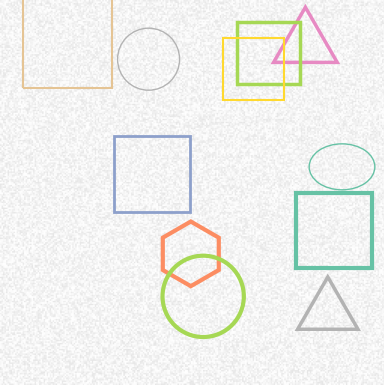[{"shape": "oval", "thickness": 1, "radius": 0.43, "center": [0.888, 0.567]}, {"shape": "square", "thickness": 3, "radius": 0.49, "center": [0.867, 0.401]}, {"shape": "hexagon", "thickness": 3, "radius": 0.42, "center": [0.496, 0.341]}, {"shape": "square", "thickness": 2, "radius": 0.49, "center": [0.396, 0.549]}, {"shape": "triangle", "thickness": 2.5, "radius": 0.48, "center": [0.793, 0.886]}, {"shape": "square", "thickness": 2.5, "radius": 0.41, "center": [0.697, 0.862]}, {"shape": "circle", "thickness": 3, "radius": 0.53, "center": [0.528, 0.23]}, {"shape": "square", "thickness": 1.5, "radius": 0.4, "center": [0.658, 0.82]}, {"shape": "square", "thickness": 1.5, "radius": 0.58, "center": [0.175, 0.888]}, {"shape": "circle", "thickness": 1, "radius": 0.4, "center": [0.386, 0.846]}, {"shape": "triangle", "thickness": 2.5, "radius": 0.45, "center": [0.851, 0.19]}]